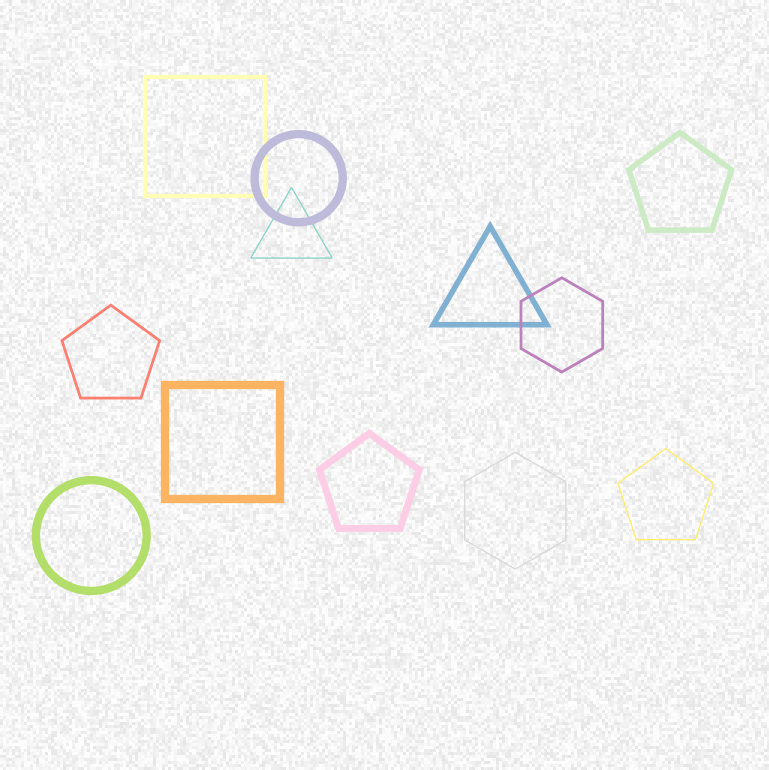[{"shape": "triangle", "thickness": 0.5, "radius": 0.31, "center": [0.379, 0.695]}, {"shape": "square", "thickness": 1.5, "radius": 0.39, "center": [0.266, 0.823]}, {"shape": "circle", "thickness": 3, "radius": 0.29, "center": [0.388, 0.769]}, {"shape": "pentagon", "thickness": 1, "radius": 0.33, "center": [0.144, 0.537]}, {"shape": "triangle", "thickness": 2, "radius": 0.43, "center": [0.637, 0.621]}, {"shape": "square", "thickness": 3, "radius": 0.37, "center": [0.289, 0.426]}, {"shape": "circle", "thickness": 3, "radius": 0.36, "center": [0.119, 0.304]}, {"shape": "pentagon", "thickness": 2.5, "radius": 0.34, "center": [0.48, 0.369]}, {"shape": "hexagon", "thickness": 0.5, "radius": 0.38, "center": [0.669, 0.337]}, {"shape": "hexagon", "thickness": 1, "radius": 0.31, "center": [0.73, 0.578]}, {"shape": "pentagon", "thickness": 2, "radius": 0.35, "center": [0.883, 0.758]}, {"shape": "pentagon", "thickness": 0.5, "radius": 0.33, "center": [0.865, 0.352]}]